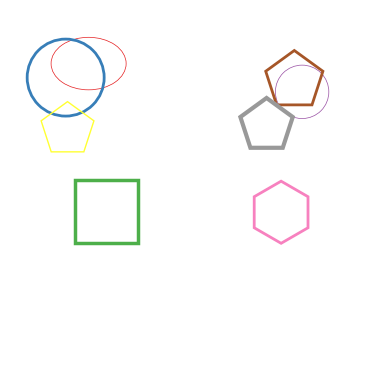[{"shape": "oval", "thickness": 0.5, "radius": 0.49, "center": [0.23, 0.835]}, {"shape": "circle", "thickness": 2, "radius": 0.5, "center": [0.171, 0.798]}, {"shape": "square", "thickness": 2.5, "radius": 0.41, "center": [0.278, 0.451]}, {"shape": "circle", "thickness": 0.5, "radius": 0.35, "center": [0.785, 0.761]}, {"shape": "pentagon", "thickness": 1, "radius": 0.36, "center": [0.175, 0.664]}, {"shape": "pentagon", "thickness": 2, "radius": 0.39, "center": [0.764, 0.791]}, {"shape": "hexagon", "thickness": 2, "radius": 0.4, "center": [0.73, 0.449]}, {"shape": "pentagon", "thickness": 3, "radius": 0.36, "center": [0.692, 0.674]}]